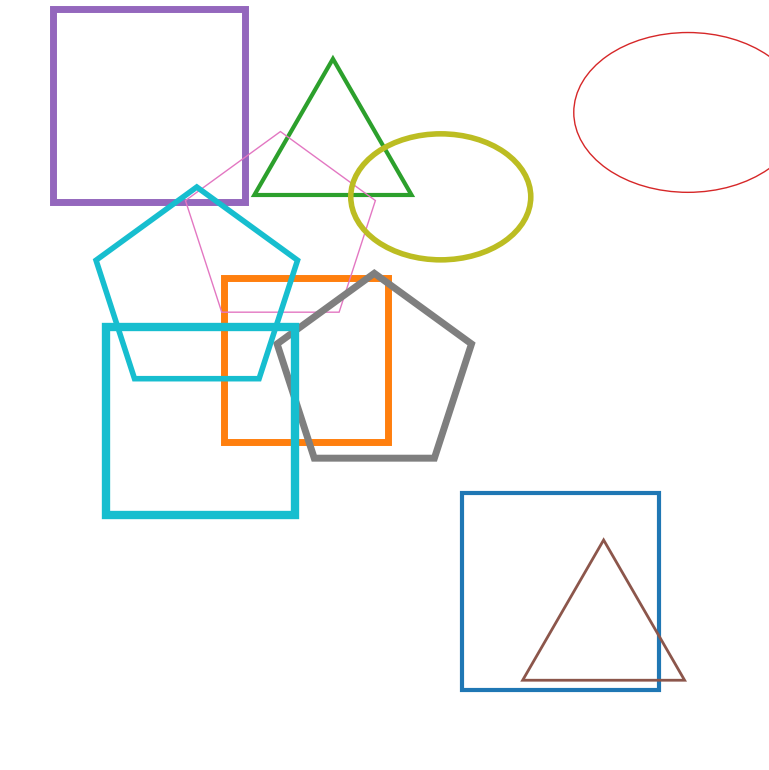[{"shape": "square", "thickness": 1.5, "radius": 0.64, "center": [0.728, 0.232]}, {"shape": "square", "thickness": 2.5, "radius": 0.53, "center": [0.398, 0.532]}, {"shape": "triangle", "thickness": 1.5, "radius": 0.59, "center": [0.432, 0.806]}, {"shape": "oval", "thickness": 0.5, "radius": 0.74, "center": [0.893, 0.854]}, {"shape": "square", "thickness": 2.5, "radius": 0.63, "center": [0.193, 0.863]}, {"shape": "triangle", "thickness": 1, "radius": 0.61, "center": [0.784, 0.177]}, {"shape": "pentagon", "thickness": 0.5, "radius": 0.65, "center": [0.364, 0.699]}, {"shape": "pentagon", "thickness": 2.5, "radius": 0.66, "center": [0.486, 0.512]}, {"shape": "oval", "thickness": 2, "radius": 0.58, "center": [0.572, 0.744]}, {"shape": "square", "thickness": 3, "radius": 0.61, "center": [0.26, 0.453]}, {"shape": "pentagon", "thickness": 2, "radius": 0.69, "center": [0.256, 0.62]}]